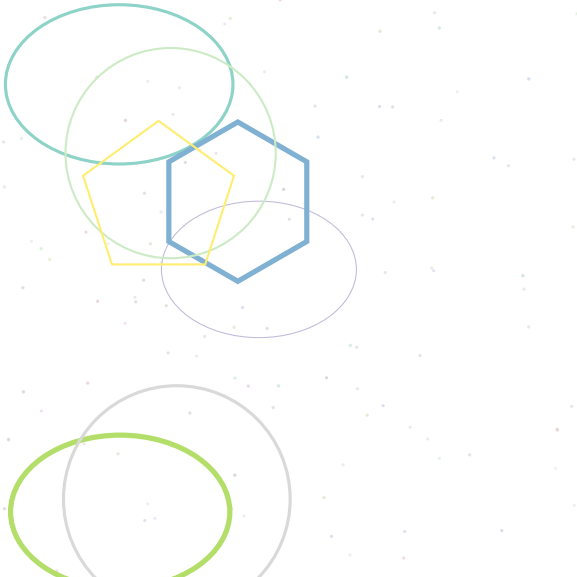[{"shape": "oval", "thickness": 1.5, "radius": 0.98, "center": [0.206, 0.853]}, {"shape": "oval", "thickness": 0.5, "radius": 0.84, "center": [0.448, 0.533]}, {"shape": "hexagon", "thickness": 2.5, "radius": 0.69, "center": [0.412, 0.65]}, {"shape": "oval", "thickness": 2.5, "radius": 0.95, "center": [0.208, 0.113]}, {"shape": "circle", "thickness": 1.5, "radius": 0.98, "center": [0.306, 0.135]}, {"shape": "circle", "thickness": 1, "radius": 0.91, "center": [0.295, 0.734]}, {"shape": "pentagon", "thickness": 1, "radius": 0.69, "center": [0.275, 0.652]}]